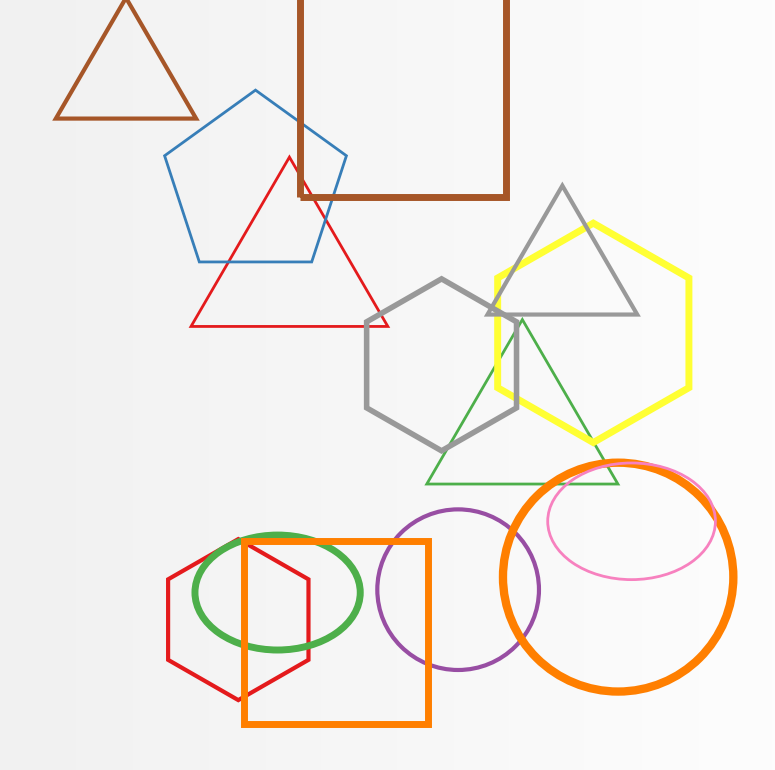[{"shape": "hexagon", "thickness": 1.5, "radius": 0.52, "center": [0.307, 0.195]}, {"shape": "triangle", "thickness": 1, "radius": 0.73, "center": [0.373, 0.649]}, {"shape": "pentagon", "thickness": 1, "radius": 0.62, "center": [0.33, 0.76]}, {"shape": "oval", "thickness": 2.5, "radius": 0.53, "center": [0.358, 0.23]}, {"shape": "triangle", "thickness": 1, "radius": 0.71, "center": [0.674, 0.443]}, {"shape": "circle", "thickness": 1.5, "radius": 0.52, "center": [0.591, 0.234]}, {"shape": "square", "thickness": 2.5, "radius": 0.59, "center": [0.434, 0.178]}, {"shape": "circle", "thickness": 3, "radius": 0.74, "center": [0.798, 0.25]}, {"shape": "hexagon", "thickness": 2.5, "radius": 0.71, "center": [0.766, 0.568]}, {"shape": "square", "thickness": 2.5, "radius": 0.66, "center": [0.52, 0.877]}, {"shape": "triangle", "thickness": 1.5, "radius": 0.52, "center": [0.163, 0.898]}, {"shape": "oval", "thickness": 1, "radius": 0.54, "center": [0.815, 0.323]}, {"shape": "hexagon", "thickness": 2, "radius": 0.56, "center": [0.57, 0.526]}, {"shape": "triangle", "thickness": 1.5, "radius": 0.56, "center": [0.726, 0.647]}]